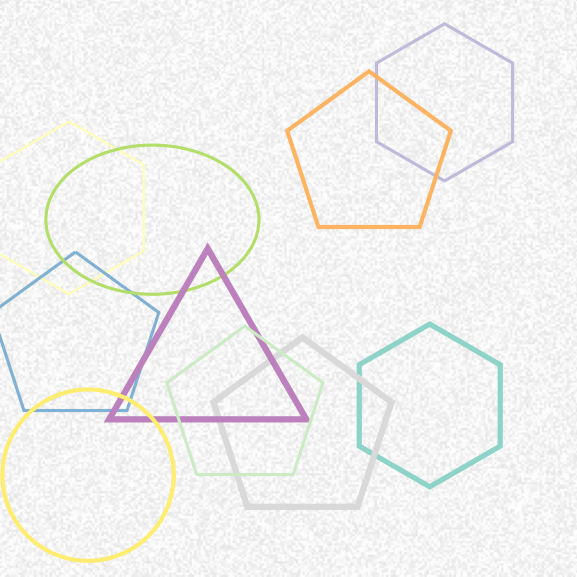[{"shape": "hexagon", "thickness": 2.5, "radius": 0.7, "center": [0.744, 0.297]}, {"shape": "hexagon", "thickness": 1, "radius": 0.75, "center": [0.119, 0.639]}, {"shape": "hexagon", "thickness": 1.5, "radius": 0.68, "center": [0.77, 0.822]}, {"shape": "pentagon", "thickness": 1.5, "radius": 0.76, "center": [0.131, 0.411]}, {"shape": "pentagon", "thickness": 2, "radius": 0.75, "center": [0.639, 0.727]}, {"shape": "oval", "thickness": 1.5, "radius": 0.92, "center": [0.264, 0.619]}, {"shape": "pentagon", "thickness": 3, "radius": 0.81, "center": [0.524, 0.253]}, {"shape": "triangle", "thickness": 3, "radius": 0.99, "center": [0.36, 0.372]}, {"shape": "pentagon", "thickness": 1.5, "radius": 0.71, "center": [0.424, 0.292]}, {"shape": "circle", "thickness": 2, "radius": 0.74, "center": [0.152, 0.176]}]